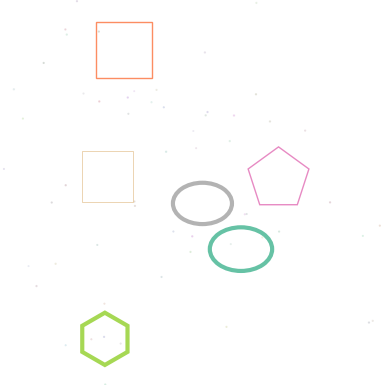[{"shape": "oval", "thickness": 3, "radius": 0.4, "center": [0.626, 0.353]}, {"shape": "square", "thickness": 1, "radius": 0.37, "center": [0.322, 0.87]}, {"shape": "pentagon", "thickness": 1, "radius": 0.42, "center": [0.723, 0.535]}, {"shape": "hexagon", "thickness": 3, "radius": 0.34, "center": [0.272, 0.12]}, {"shape": "square", "thickness": 0.5, "radius": 0.33, "center": [0.279, 0.542]}, {"shape": "oval", "thickness": 3, "radius": 0.38, "center": [0.526, 0.472]}]